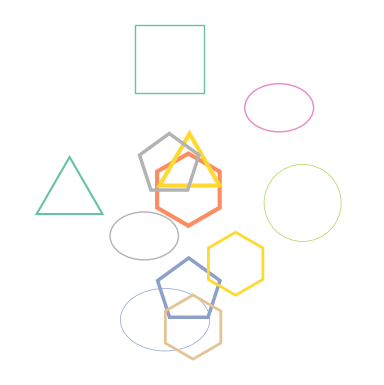[{"shape": "triangle", "thickness": 1.5, "radius": 0.49, "center": [0.181, 0.493]}, {"shape": "square", "thickness": 1, "radius": 0.44, "center": [0.44, 0.846]}, {"shape": "hexagon", "thickness": 3, "radius": 0.47, "center": [0.489, 0.507]}, {"shape": "oval", "thickness": 0.5, "radius": 0.58, "center": [0.429, 0.17]}, {"shape": "pentagon", "thickness": 2.5, "radius": 0.43, "center": [0.49, 0.245]}, {"shape": "oval", "thickness": 1, "radius": 0.45, "center": [0.725, 0.72]}, {"shape": "circle", "thickness": 0.5, "radius": 0.5, "center": [0.786, 0.473]}, {"shape": "hexagon", "thickness": 2, "radius": 0.41, "center": [0.612, 0.315]}, {"shape": "triangle", "thickness": 3, "radius": 0.45, "center": [0.492, 0.563]}, {"shape": "hexagon", "thickness": 2, "radius": 0.42, "center": [0.501, 0.15]}, {"shape": "oval", "thickness": 1, "radius": 0.44, "center": [0.375, 0.387]}, {"shape": "pentagon", "thickness": 2.5, "radius": 0.41, "center": [0.44, 0.572]}]